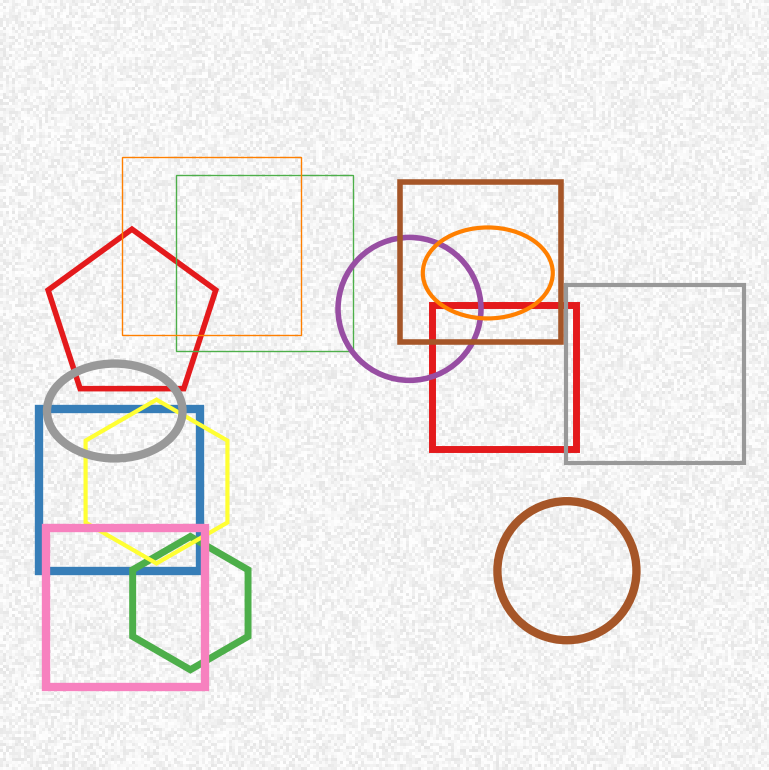[{"shape": "square", "thickness": 2.5, "radius": 0.47, "center": [0.655, 0.511]}, {"shape": "pentagon", "thickness": 2, "radius": 0.57, "center": [0.171, 0.588]}, {"shape": "square", "thickness": 3, "radius": 0.52, "center": [0.155, 0.364]}, {"shape": "hexagon", "thickness": 2.5, "radius": 0.43, "center": [0.247, 0.217]}, {"shape": "square", "thickness": 0.5, "radius": 0.57, "center": [0.343, 0.658]}, {"shape": "circle", "thickness": 2, "radius": 0.46, "center": [0.532, 0.599]}, {"shape": "square", "thickness": 0.5, "radius": 0.58, "center": [0.275, 0.681]}, {"shape": "oval", "thickness": 1.5, "radius": 0.42, "center": [0.633, 0.646]}, {"shape": "hexagon", "thickness": 1.5, "radius": 0.53, "center": [0.203, 0.375]}, {"shape": "circle", "thickness": 3, "radius": 0.45, "center": [0.736, 0.259]}, {"shape": "square", "thickness": 2, "radius": 0.52, "center": [0.624, 0.66]}, {"shape": "square", "thickness": 3, "radius": 0.52, "center": [0.163, 0.211]}, {"shape": "oval", "thickness": 3, "radius": 0.44, "center": [0.149, 0.466]}, {"shape": "square", "thickness": 1.5, "radius": 0.58, "center": [0.851, 0.514]}]